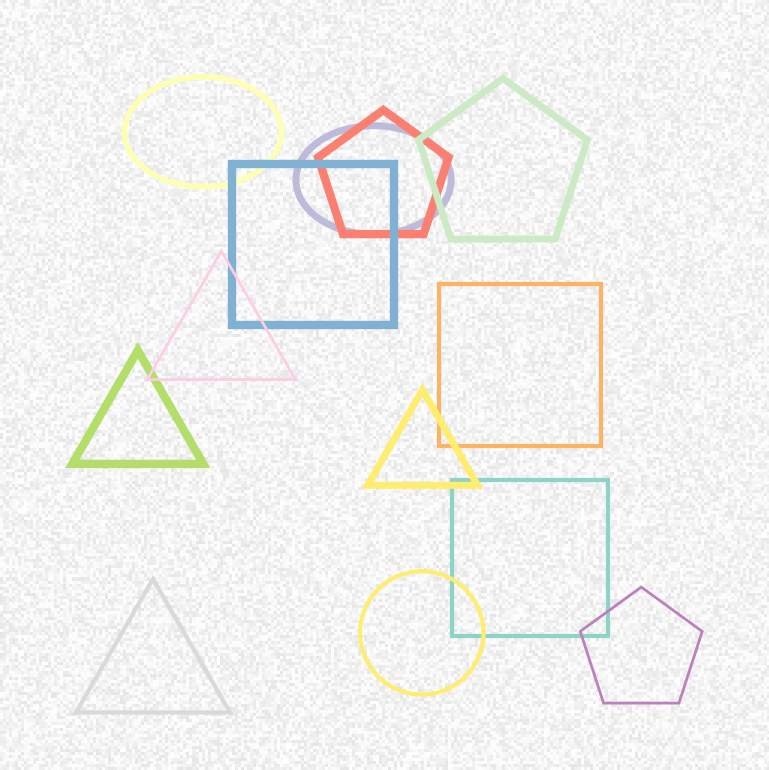[{"shape": "square", "thickness": 1.5, "radius": 0.51, "center": [0.689, 0.275]}, {"shape": "oval", "thickness": 2, "radius": 0.51, "center": [0.264, 0.829]}, {"shape": "oval", "thickness": 2.5, "radius": 0.5, "center": [0.485, 0.766]}, {"shape": "pentagon", "thickness": 3, "radius": 0.45, "center": [0.498, 0.768]}, {"shape": "square", "thickness": 3, "radius": 0.52, "center": [0.406, 0.683]}, {"shape": "square", "thickness": 1.5, "radius": 0.53, "center": [0.675, 0.526]}, {"shape": "triangle", "thickness": 3, "radius": 0.49, "center": [0.179, 0.447]}, {"shape": "triangle", "thickness": 1, "radius": 0.56, "center": [0.287, 0.563]}, {"shape": "triangle", "thickness": 1.5, "radius": 0.58, "center": [0.199, 0.133]}, {"shape": "pentagon", "thickness": 1, "radius": 0.42, "center": [0.833, 0.154]}, {"shape": "pentagon", "thickness": 2.5, "radius": 0.58, "center": [0.653, 0.783]}, {"shape": "circle", "thickness": 1.5, "radius": 0.4, "center": [0.548, 0.178]}, {"shape": "triangle", "thickness": 2.5, "radius": 0.41, "center": [0.549, 0.411]}]